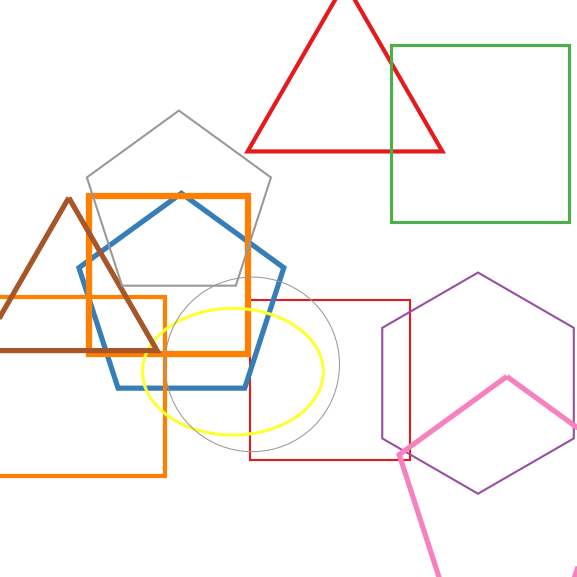[{"shape": "square", "thickness": 1, "radius": 0.69, "center": [0.571, 0.342]}, {"shape": "triangle", "thickness": 2, "radius": 0.97, "center": [0.597, 0.834]}, {"shape": "pentagon", "thickness": 2.5, "radius": 0.93, "center": [0.314, 0.478]}, {"shape": "square", "thickness": 1.5, "radius": 0.77, "center": [0.831, 0.768]}, {"shape": "hexagon", "thickness": 1, "radius": 0.96, "center": [0.828, 0.336]}, {"shape": "square", "thickness": 2, "radius": 0.78, "center": [0.13, 0.329]}, {"shape": "square", "thickness": 3, "radius": 0.69, "center": [0.292, 0.523]}, {"shape": "oval", "thickness": 1.5, "radius": 0.78, "center": [0.403, 0.355]}, {"shape": "triangle", "thickness": 2.5, "radius": 0.88, "center": [0.119, 0.48]}, {"shape": "pentagon", "thickness": 2.5, "radius": 0.98, "center": [0.878, 0.151]}, {"shape": "circle", "thickness": 0.5, "radius": 0.76, "center": [0.437, 0.368]}, {"shape": "pentagon", "thickness": 1, "radius": 0.84, "center": [0.31, 0.64]}]